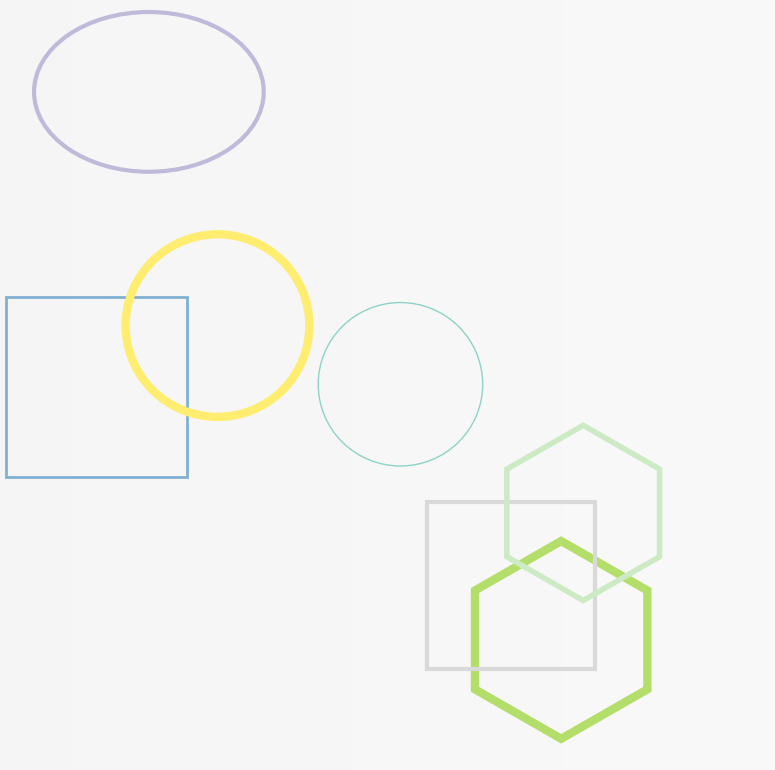[{"shape": "circle", "thickness": 0.5, "radius": 0.53, "center": [0.517, 0.501]}, {"shape": "oval", "thickness": 1.5, "radius": 0.74, "center": [0.192, 0.881]}, {"shape": "square", "thickness": 1, "radius": 0.58, "center": [0.124, 0.497]}, {"shape": "hexagon", "thickness": 3, "radius": 0.64, "center": [0.724, 0.169]}, {"shape": "square", "thickness": 1.5, "radius": 0.54, "center": [0.66, 0.239]}, {"shape": "hexagon", "thickness": 2, "radius": 0.57, "center": [0.753, 0.334]}, {"shape": "circle", "thickness": 3, "radius": 0.59, "center": [0.281, 0.577]}]